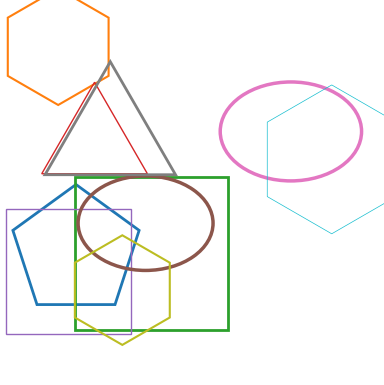[{"shape": "pentagon", "thickness": 2, "radius": 0.86, "center": [0.197, 0.348]}, {"shape": "hexagon", "thickness": 1.5, "radius": 0.76, "center": [0.151, 0.878]}, {"shape": "square", "thickness": 2, "radius": 0.99, "center": [0.393, 0.342]}, {"shape": "triangle", "thickness": 1, "radius": 0.79, "center": [0.246, 0.628]}, {"shape": "square", "thickness": 1, "radius": 0.81, "center": [0.178, 0.294]}, {"shape": "oval", "thickness": 2.5, "radius": 0.88, "center": [0.378, 0.42]}, {"shape": "oval", "thickness": 2.5, "radius": 0.92, "center": [0.756, 0.659]}, {"shape": "triangle", "thickness": 2, "radius": 0.98, "center": [0.286, 0.644]}, {"shape": "hexagon", "thickness": 1.5, "radius": 0.71, "center": [0.318, 0.247]}, {"shape": "hexagon", "thickness": 0.5, "radius": 0.97, "center": [0.862, 0.586]}]